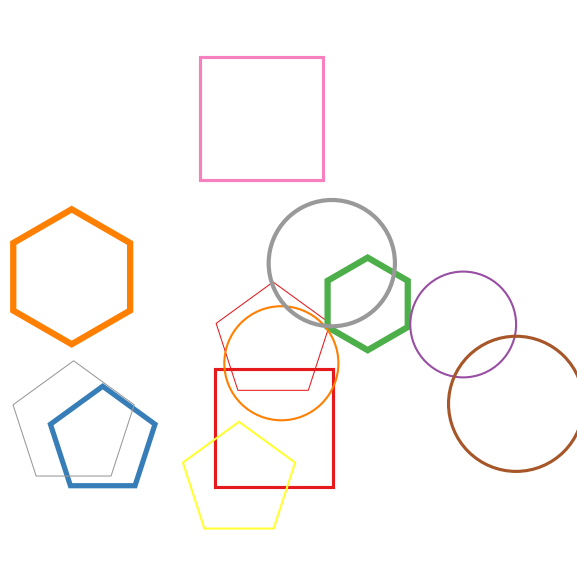[{"shape": "pentagon", "thickness": 0.5, "radius": 0.52, "center": [0.473, 0.407]}, {"shape": "square", "thickness": 1.5, "radius": 0.51, "center": [0.474, 0.258]}, {"shape": "pentagon", "thickness": 2.5, "radius": 0.48, "center": [0.178, 0.235]}, {"shape": "hexagon", "thickness": 3, "radius": 0.4, "center": [0.637, 0.473]}, {"shape": "circle", "thickness": 1, "radius": 0.46, "center": [0.802, 0.437]}, {"shape": "hexagon", "thickness": 3, "radius": 0.58, "center": [0.124, 0.52]}, {"shape": "circle", "thickness": 1, "radius": 0.49, "center": [0.487, 0.37]}, {"shape": "pentagon", "thickness": 1, "radius": 0.51, "center": [0.414, 0.167]}, {"shape": "circle", "thickness": 1.5, "radius": 0.59, "center": [0.894, 0.3]}, {"shape": "square", "thickness": 1.5, "radius": 0.53, "center": [0.454, 0.794]}, {"shape": "pentagon", "thickness": 0.5, "radius": 0.55, "center": [0.127, 0.264]}, {"shape": "circle", "thickness": 2, "radius": 0.55, "center": [0.575, 0.544]}]